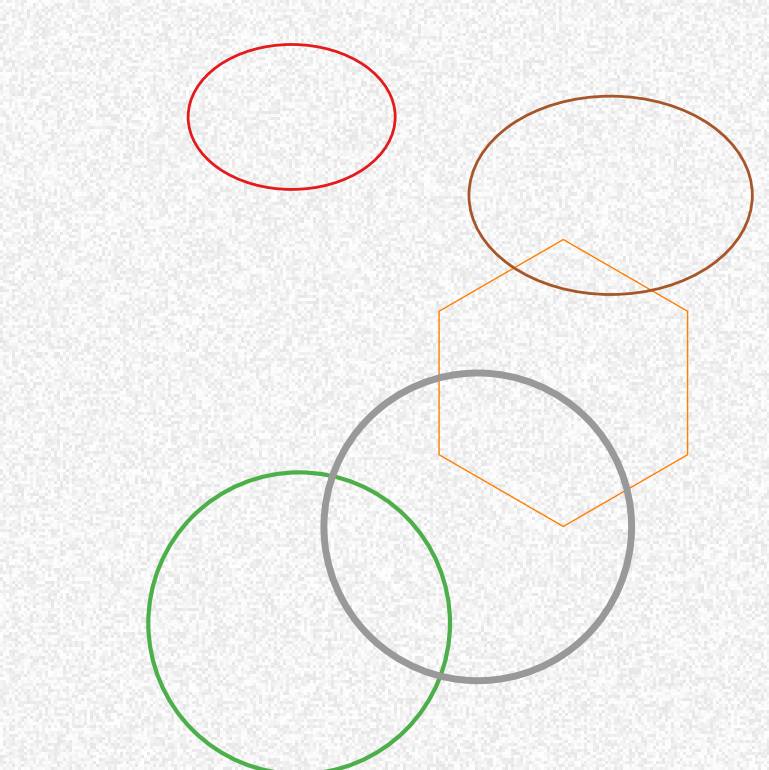[{"shape": "oval", "thickness": 1, "radius": 0.67, "center": [0.379, 0.848]}, {"shape": "circle", "thickness": 1.5, "radius": 0.98, "center": [0.388, 0.191]}, {"shape": "hexagon", "thickness": 0.5, "radius": 0.93, "center": [0.732, 0.503]}, {"shape": "oval", "thickness": 1, "radius": 0.92, "center": [0.793, 0.746]}, {"shape": "circle", "thickness": 2.5, "radius": 1.0, "center": [0.62, 0.316]}]